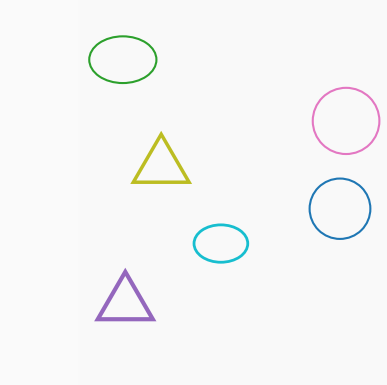[{"shape": "circle", "thickness": 1.5, "radius": 0.39, "center": [0.877, 0.458]}, {"shape": "oval", "thickness": 1.5, "radius": 0.43, "center": [0.317, 0.845]}, {"shape": "triangle", "thickness": 3, "radius": 0.41, "center": [0.323, 0.212]}, {"shape": "circle", "thickness": 1.5, "radius": 0.43, "center": [0.893, 0.686]}, {"shape": "triangle", "thickness": 2.5, "radius": 0.42, "center": [0.416, 0.568]}, {"shape": "oval", "thickness": 2, "radius": 0.35, "center": [0.57, 0.367]}]